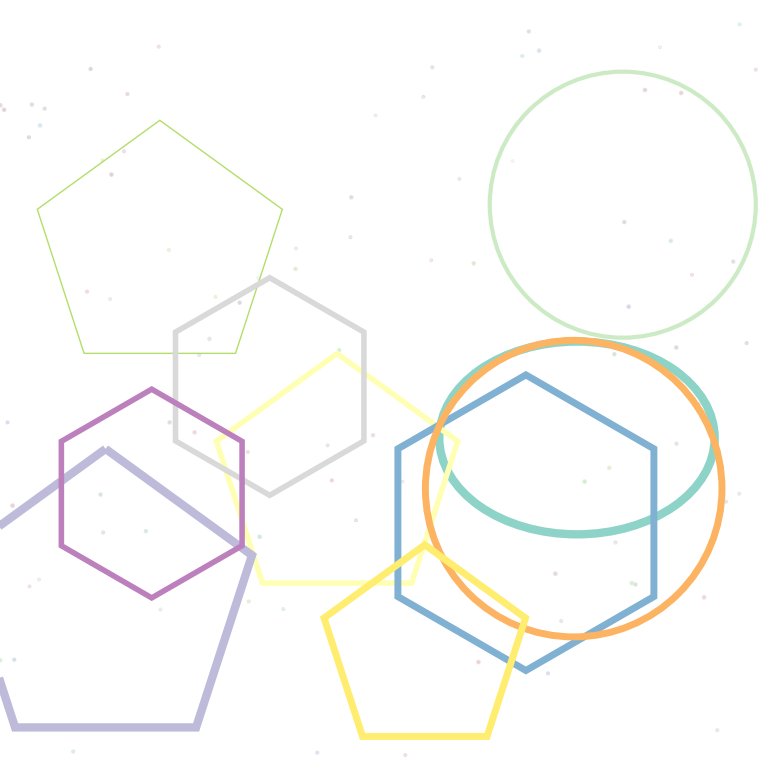[{"shape": "oval", "thickness": 3, "radius": 0.89, "center": [0.749, 0.431]}, {"shape": "pentagon", "thickness": 2, "radius": 0.82, "center": [0.438, 0.376]}, {"shape": "pentagon", "thickness": 3, "radius": 1.0, "center": [0.137, 0.217]}, {"shape": "hexagon", "thickness": 2.5, "radius": 0.96, "center": [0.683, 0.321]}, {"shape": "circle", "thickness": 2.5, "radius": 0.96, "center": [0.745, 0.365]}, {"shape": "pentagon", "thickness": 0.5, "radius": 0.84, "center": [0.208, 0.676]}, {"shape": "hexagon", "thickness": 2, "radius": 0.71, "center": [0.35, 0.498]}, {"shape": "hexagon", "thickness": 2, "radius": 0.68, "center": [0.197, 0.359]}, {"shape": "circle", "thickness": 1.5, "radius": 0.86, "center": [0.809, 0.734]}, {"shape": "pentagon", "thickness": 2.5, "radius": 0.69, "center": [0.552, 0.155]}]